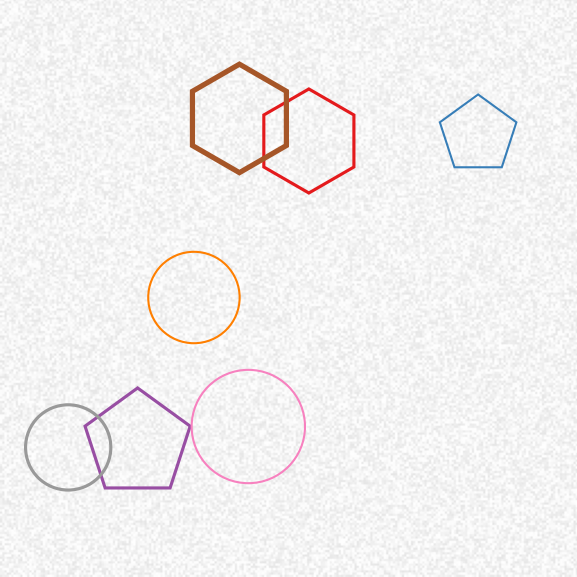[{"shape": "hexagon", "thickness": 1.5, "radius": 0.45, "center": [0.535, 0.755]}, {"shape": "pentagon", "thickness": 1, "radius": 0.35, "center": [0.828, 0.766]}, {"shape": "pentagon", "thickness": 1.5, "radius": 0.48, "center": [0.238, 0.232]}, {"shape": "circle", "thickness": 1, "radius": 0.4, "center": [0.336, 0.484]}, {"shape": "hexagon", "thickness": 2.5, "radius": 0.47, "center": [0.415, 0.794]}, {"shape": "circle", "thickness": 1, "radius": 0.49, "center": [0.43, 0.261]}, {"shape": "circle", "thickness": 1.5, "radius": 0.37, "center": [0.118, 0.224]}]